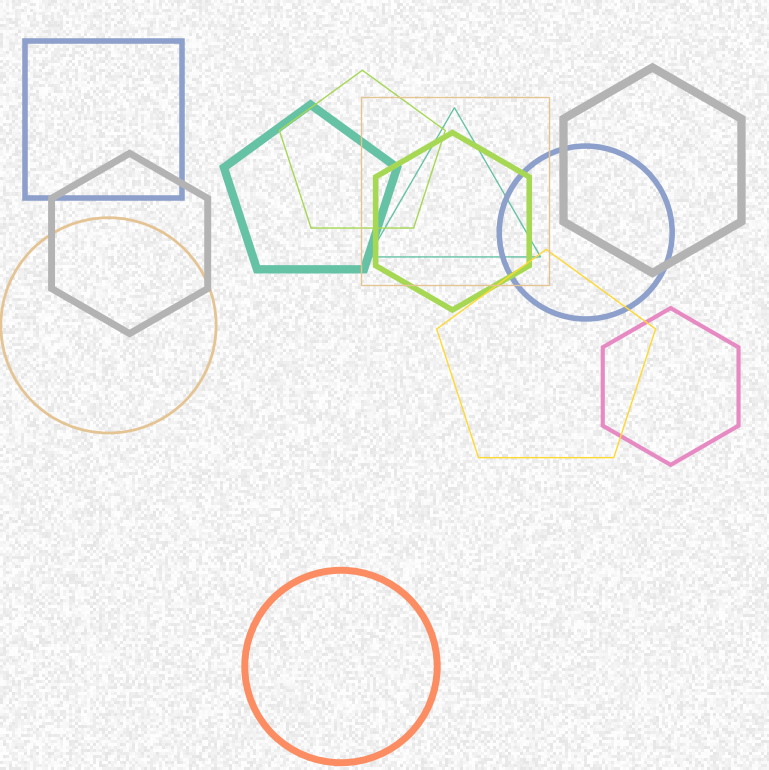[{"shape": "pentagon", "thickness": 3, "radius": 0.59, "center": [0.403, 0.746]}, {"shape": "triangle", "thickness": 0.5, "radius": 0.65, "center": [0.59, 0.731]}, {"shape": "circle", "thickness": 2.5, "radius": 0.62, "center": [0.443, 0.134]}, {"shape": "square", "thickness": 2, "radius": 0.51, "center": [0.134, 0.844]}, {"shape": "circle", "thickness": 2, "radius": 0.56, "center": [0.761, 0.698]}, {"shape": "hexagon", "thickness": 1.5, "radius": 0.51, "center": [0.871, 0.498]}, {"shape": "hexagon", "thickness": 2, "radius": 0.58, "center": [0.588, 0.713]}, {"shape": "pentagon", "thickness": 0.5, "radius": 0.57, "center": [0.471, 0.795]}, {"shape": "pentagon", "thickness": 0.5, "radius": 0.75, "center": [0.709, 0.527]}, {"shape": "square", "thickness": 0.5, "radius": 0.61, "center": [0.591, 0.752]}, {"shape": "circle", "thickness": 1, "radius": 0.7, "center": [0.141, 0.577]}, {"shape": "hexagon", "thickness": 2.5, "radius": 0.59, "center": [0.168, 0.684]}, {"shape": "hexagon", "thickness": 3, "radius": 0.67, "center": [0.847, 0.779]}]